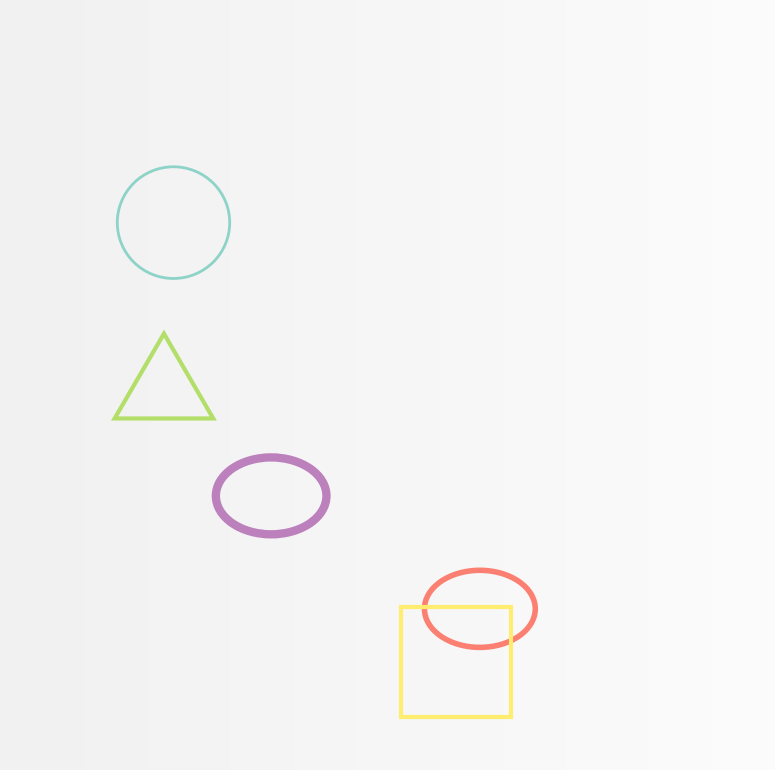[{"shape": "circle", "thickness": 1, "radius": 0.36, "center": [0.224, 0.711]}, {"shape": "oval", "thickness": 2, "radius": 0.36, "center": [0.619, 0.209]}, {"shape": "triangle", "thickness": 1.5, "radius": 0.37, "center": [0.212, 0.493]}, {"shape": "oval", "thickness": 3, "radius": 0.36, "center": [0.35, 0.356]}, {"shape": "square", "thickness": 1.5, "radius": 0.36, "center": [0.588, 0.141]}]